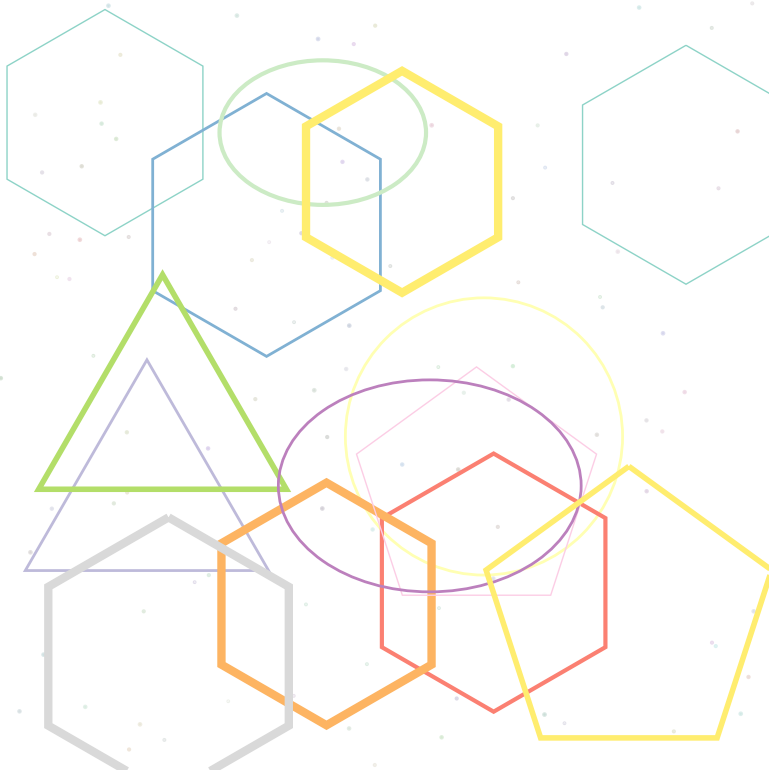[{"shape": "hexagon", "thickness": 0.5, "radius": 0.73, "center": [0.136, 0.841]}, {"shape": "hexagon", "thickness": 0.5, "radius": 0.78, "center": [0.891, 0.786]}, {"shape": "circle", "thickness": 1, "radius": 0.9, "center": [0.629, 0.433]}, {"shape": "triangle", "thickness": 1, "radius": 0.91, "center": [0.191, 0.35]}, {"shape": "hexagon", "thickness": 1.5, "radius": 0.84, "center": [0.641, 0.243]}, {"shape": "hexagon", "thickness": 1, "radius": 0.85, "center": [0.346, 0.708]}, {"shape": "hexagon", "thickness": 3, "radius": 0.79, "center": [0.424, 0.216]}, {"shape": "triangle", "thickness": 2, "radius": 0.93, "center": [0.211, 0.457]}, {"shape": "pentagon", "thickness": 0.5, "radius": 0.82, "center": [0.619, 0.36]}, {"shape": "hexagon", "thickness": 3, "radius": 0.9, "center": [0.219, 0.148]}, {"shape": "oval", "thickness": 1, "radius": 0.98, "center": [0.558, 0.369]}, {"shape": "oval", "thickness": 1.5, "radius": 0.67, "center": [0.419, 0.828]}, {"shape": "pentagon", "thickness": 2, "radius": 0.97, "center": [0.817, 0.199]}, {"shape": "hexagon", "thickness": 3, "radius": 0.72, "center": [0.522, 0.764]}]